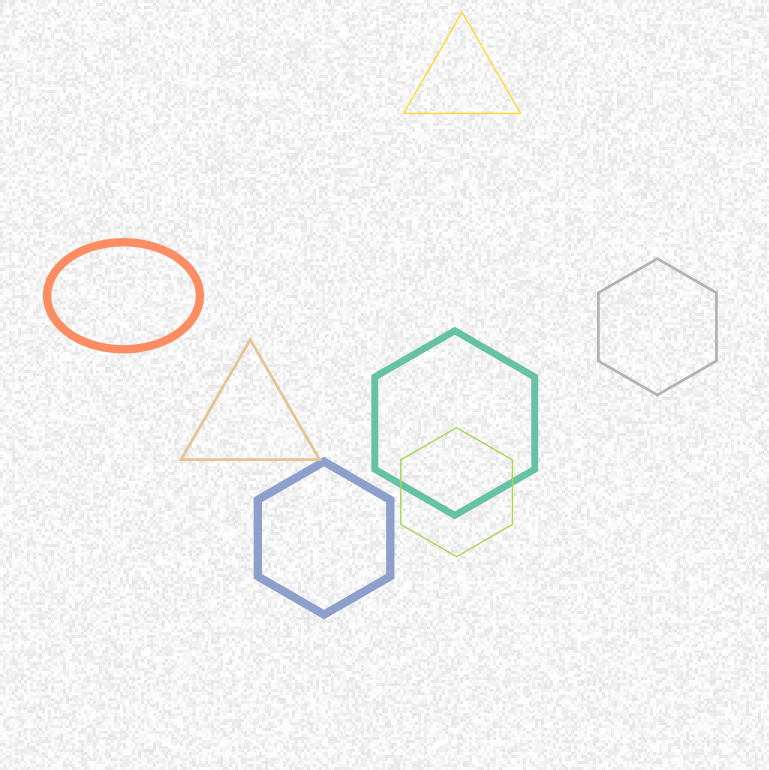[{"shape": "hexagon", "thickness": 2.5, "radius": 0.6, "center": [0.591, 0.451]}, {"shape": "oval", "thickness": 3, "radius": 0.5, "center": [0.16, 0.616]}, {"shape": "hexagon", "thickness": 3, "radius": 0.5, "center": [0.421, 0.301]}, {"shape": "hexagon", "thickness": 0.5, "radius": 0.42, "center": [0.593, 0.361]}, {"shape": "triangle", "thickness": 0.5, "radius": 0.44, "center": [0.6, 0.897]}, {"shape": "triangle", "thickness": 1, "radius": 0.52, "center": [0.325, 0.455]}, {"shape": "hexagon", "thickness": 1, "radius": 0.44, "center": [0.854, 0.576]}]